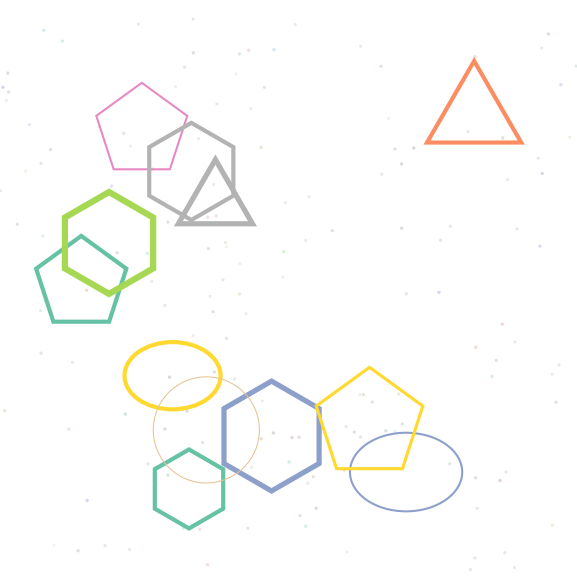[{"shape": "hexagon", "thickness": 2, "radius": 0.34, "center": [0.327, 0.152]}, {"shape": "pentagon", "thickness": 2, "radius": 0.41, "center": [0.141, 0.509]}, {"shape": "triangle", "thickness": 2, "radius": 0.47, "center": [0.821, 0.799]}, {"shape": "oval", "thickness": 1, "radius": 0.49, "center": [0.703, 0.182]}, {"shape": "hexagon", "thickness": 2.5, "radius": 0.48, "center": [0.47, 0.244]}, {"shape": "pentagon", "thickness": 1, "radius": 0.41, "center": [0.245, 0.773]}, {"shape": "hexagon", "thickness": 3, "radius": 0.44, "center": [0.189, 0.578]}, {"shape": "oval", "thickness": 2, "radius": 0.42, "center": [0.299, 0.349]}, {"shape": "pentagon", "thickness": 1.5, "radius": 0.49, "center": [0.64, 0.266]}, {"shape": "circle", "thickness": 0.5, "radius": 0.46, "center": [0.357, 0.255]}, {"shape": "triangle", "thickness": 2.5, "radius": 0.37, "center": [0.373, 0.649]}, {"shape": "hexagon", "thickness": 2, "radius": 0.42, "center": [0.331, 0.702]}]